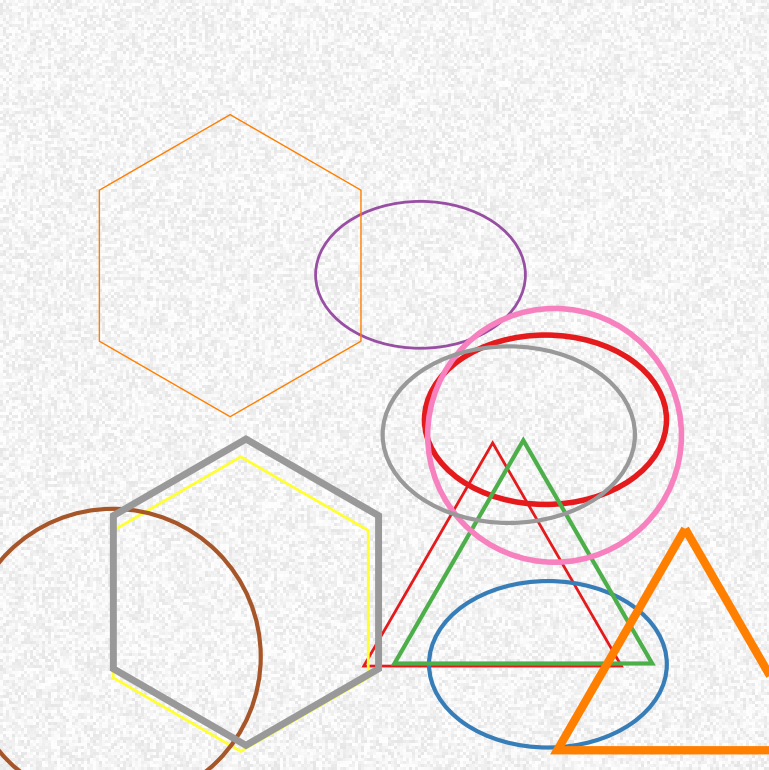[{"shape": "oval", "thickness": 2, "radius": 0.79, "center": [0.708, 0.455]}, {"shape": "triangle", "thickness": 1, "radius": 0.97, "center": [0.64, 0.232]}, {"shape": "oval", "thickness": 1.5, "radius": 0.77, "center": [0.712, 0.137]}, {"shape": "triangle", "thickness": 1.5, "radius": 0.97, "center": [0.68, 0.235]}, {"shape": "oval", "thickness": 1, "radius": 0.68, "center": [0.546, 0.643]}, {"shape": "triangle", "thickness": 3, "radius": 0.96, "center": [0.89, 0.122]}, {"shape": "hexagon", "thickness": 0.5, "radius": 0.98, "center": [0.299, 0.655]}, {"shape": "hexagon", "thickness": 1, "radius": 0.96, "center": [0.313, 0.215]}, {"shape": "circle", "thickness": 1.5, "radius": 0.96, "center": [0.147, 0.147]}, {"shape": "circle", "thickness": 2, "radius": 0.82, "center": [0.72, 0.435]}, {"shape": "oval", "thickness": 1.5, "radius": 0.82, "center": [0.661, 0.436]}, {"shape": "hexagon", "thickness": 2.5, "radius": 0.99, "center": [0.319, 0.231]}]